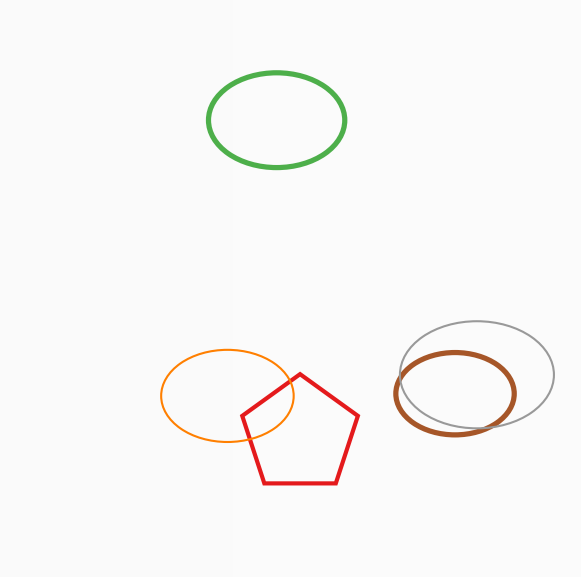[{"shape": "pentagon", "thickness": 2, "radius": 0.52, "center": [0.516, 0.247]}, {"shape": "oval", "thickness": 2.5, "radius": 0.59, "center": [0.476, 0.791]}, {"shape": "oval", "thickness": 1, "radius": 0.57, "center": [0.391, 0.314]}, {"shape": "oval", "thickness": 2.5, "radius": 0.51, "center": [0.783, 0.317]}, {"shape": "oval", "thickness": 1, "radius": 0.66, "center": [0.821, 0.35]}]